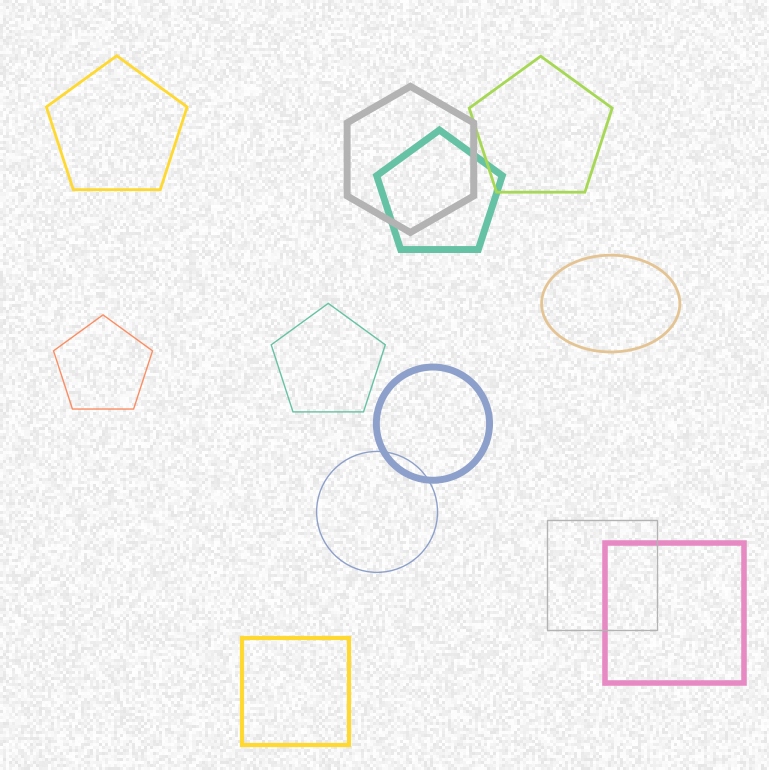[{"shape": "pentagon", "thickness": 2.5, "radius": 0.43, "center": [0.571, 0.745]}, {"shape": "pentagon", "thickness": 0.5, "radius": 0.39, "center": [0.426, 0.528]}, {"shape": "pentagon", "thickness": 0.5, "radius": 0.34, "center": [0.134, 0.523]}, {"shape": "circle", "thickness": 2.5, "radius": 0.37, "center": [0.562, 0.45]}, {"shape": "circle", "thickness": 0.5, "radius": 0.39, "center": [0.49, 0.335]}, {"shape": "square", "thickness": 2, "radius": 0.45, "center": [0.876, 0.204]}, {"shape": "pentagon", "thickness": 1, "radius": 0.49, "center": [0.702, 0.829]}, {"shape": "pentagon", "thickness": 1, "radius": 0.48, "center": [0.152, 0.831]}, {"shape": "square", "thickness": 1.5, "radius": 0.35, "center": [0.383, 0.102]}, {"shape": "oval", "thickness": 1, "radius": 0.45, "center": [0.793, 0.606]}, {"shape": "hexagon", "thickness": 2.5, "radius": 0.47, "center": [0.533, 0.793]}, {"shape": "square", "thickness": 0.5, "radius": 0.36, "center": [0.782, 0.254]}]